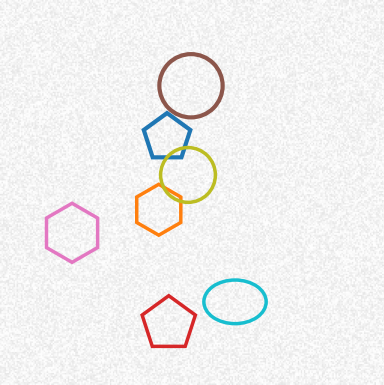[{"shape": "pentagon", "thickness": 3, "radius": 0.32, "center": [0.434, 0.643]}, {"shape": "hexagon", "thickness": 2.5, "radius": 0.33, "center": [0.412, 0.455]}, {"shape": "pentagon", "thickness": 2.5, "radius": 0.36, "center": [0.438, 0.159]}, {"shape": "circle", "thickness": 3, "radius": 0.41, "center": [0.496, 0.777]}, {"shape": "hexagon", "thickness": 2.5, "radius": 0.38, "center": [0.187, 0.395]}, {"shape": "circle", "thickness": 2.5, "radius": 0.36, "center": [0.488, 0.546]}, {"shape": "oval", "thickness": 2.5, "radius": 0.4, "center": [0.61, 0.216]}]